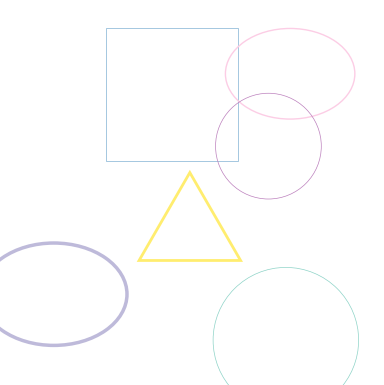[{"shape": "circle", "thickness": 0.5, "radius": 0.94, "center": [0.743, 0.116]}, {"shape": "oval", "thickness": 2.5, "radius": 0.95, "center": [0.14, 0.236]}, {"shape": "square", "thickness": 0.5, "radius": 0.86, "center": [0.447, 0.754]}, {"shape": "oval", "thickness": 1, "radius": 0.84, "center": [0.754, 0.808]}, {"shape": "circle", "thickness": 0.5, "radius": 0.69, "center": [0.697, 0.62]}, {"shape": "triangle", "thickness": 2, "radius": 0.76, "center": [0.493, 0.4]}]